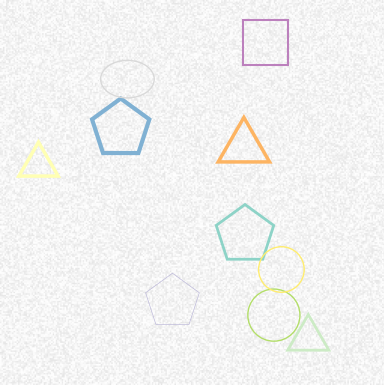[{"shape": "pentagon", "thickness": 2, "radius": 0.39, "center": [0.636, 0.39]}, {"shape": "triangle", "thickness": 2.5, "radius": 0.29, "center": [0.1, 0.572]}, {"shape": "pentagon", "thickness": 0.5, "radius": 0.37, "center": [0.448, 0.217]}, {"shape": "pentagon", "thickness": 3, "radius": 0.39, "center": [0.314, 0.666]}, {"shape": "triangle", "thickness": 2.5, "radius": 0.39, "center": [0.633, 0.618]}, {"shape": "circle", "thickness": 1, "radius": 0.34, "center": [0.711, 0.182]}, {"shape": "oval", "thickness": 1, "radius": 0.35, "center": [0.331, 0.794]}, {"shape": "square", "thickness": 1.5, "radius": 0.29, "center": [0.69, 0.89]}, {"shape": "triangle", "thickness": 2, "radius": 0.31, "center": [0.801, 0.121]}, {"shape": "circle", "thickness": 1, "radius": 0.3, "center": [0.731, 0.3]}]